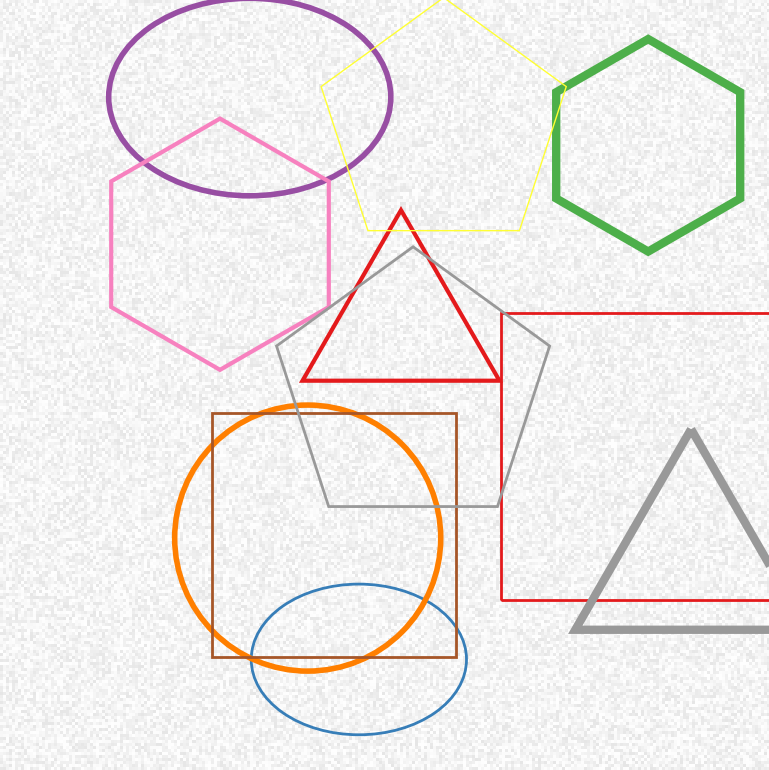[{"shape": "triangle", "thickness": 1.5, "radius": 0.74, "center": [0.521, 0.579]}, {"shape": "square", "thickness": 1, "radius": 0.93, "center": [0.837, 0.407]}, {"shape": "oval", "thickness": 1, "radius": 0.7, "center": [0.466, 0.144]}, {"shape": "hexagon", "thickness": 3, "radius": 0.69, "center": [0.842, 0.811]}, {"shape": "oval", "thickness": 2, "radius": 0.92, "center": [0.324, 0.874]}, {"shape": "circle", "thickness": 2, "radius": 0.86, "center": [0.4, 0.301]}, {"shape": "pentagon", "thickness": 0.5, "radius": 0.84, "center": [0.576, 0.836]}, {"shape": "square", "thickness": 1, "radius": 0.79, "center": [0.433, 0.305]}, {"shape": "hexagon", "thickness": 1.5, "radius": 0.82, "center": [0.286, 0.683]}, {"shape": "pentagon", "thickness": 1, "radius": 0.93, "center": [0.536, 0.493]}, {"shape": "triangle", "thickness": 3, "radius": 0.87, "center": [0.898, 0.269]}]